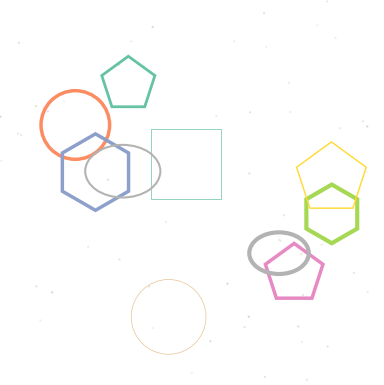[{"shape": "pentagon", "thickness": 2, "radius": 0.36, "center": [0.333, 0.781]}, {"shape": "square", "thickness": 0.5, "radius": 0.45, "center": [0.483, 0.574]}, {"shape": "circle", "thickness": 2.5, "radius": 0.45, "center": [0.196, 0.675]}, {"shape": "hexagon", "thickness": 2.5, "radius": 0.5, "center": [0.248, 0.553]}, {"shape": "pentagon", "thickness": 2.5, "radius": 0.39, "center": [0.764, 0.289]}, {"shape": "hexagon", "thickness": 3, "radius": 0.38, "center": [0.862, 0.444]}, {"shape": "pentagon", "thickness": 1, "radius": 0.48, "center": [0.861, 0.536]}, {"shape": "circle", "thickness": 0.5, "radius": 0.49, "center": [0.438, 0.177]}, {"shape": "oval", "thickness": 3, "radius": 0.39, "center": [0.725, 0.342]}, {"shape": "oval", "thickness": 1.5, "radius": 0.49, "center": [0.319, 0.555]}]